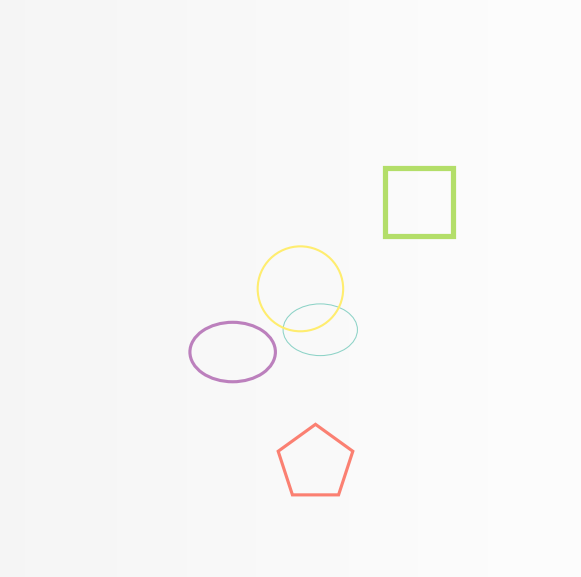[{"shape": "oval", "thickness": 0.5, "radius": 0.32, "center": [0.551, 0.428]}, {"shape": "pentagon", "thickness": 1.5, "radius": 0.34, "center": [0.543, 0.197]}, {"shape": "square", "thickness": 2.5, "radius": 0.29, "center": [0.72, 0.65]}, {"shape": "oval", "thickness": 1.5, "radius": 0.37, "center": [0.4, 0.39]}, {"shape": "circle", "thickness": 1, "radius": 0.37, "center": [0.517, 0.499]}]